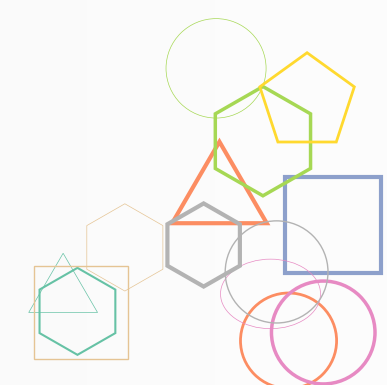[{"shape": "triangle", "thickness": 0.5, "radius": 0.51, "center": [0.163, 0.24]}, {"shape": "hexagon", "thickness": 1.5, "radius": 0.56, "center": [0.2, 0.191]}, {"shape": "triangle", "thickness": 3, "radius": 0.71, "center": [0.566, 0.491]}, {"shape": "circle", "thickness": 2, "radius": 0.62, "center": [0.745, 0.115]}, {"shape": "square", "thickness": 3, "radius": 0.62, "center": [0.859, 0.416]}, {"shape": "oval", "thickness": 0.5, "radius": 0.65, "center": [0.698, 0.237]}, {"shape": "circle", "thickness": 2.5, "radius": 0.67, "center": [0.834, 0.136]}, {"shape": "hexagon", "thickness": 2.5, "radius": 0.71, "center": [0.679, 0.633]}, {"shape": "circle", "thickness": 0.5, "radius": 0.65, "center": [0.558, 0.823]}, {"shape": "pentagon", "thickness": 2, "radius": 0.64, "center": [0.792, 0.735]}, {"shape": "square", "thickness": 1, "radius": 0.61, "center": [0.21, 0.188]}, {"shape": "hexagon", "thickness": 0.5, "radius": 0.57, "center": [0.322, 0.357]}, {"shape": "hexagon", "thickness": 3, "radius": 0.54, "center": [0.526, 0.364]}, {"shape": "circle", "thickness": 1, "radius": 0.66, "center": [0.714, 0.294]}]